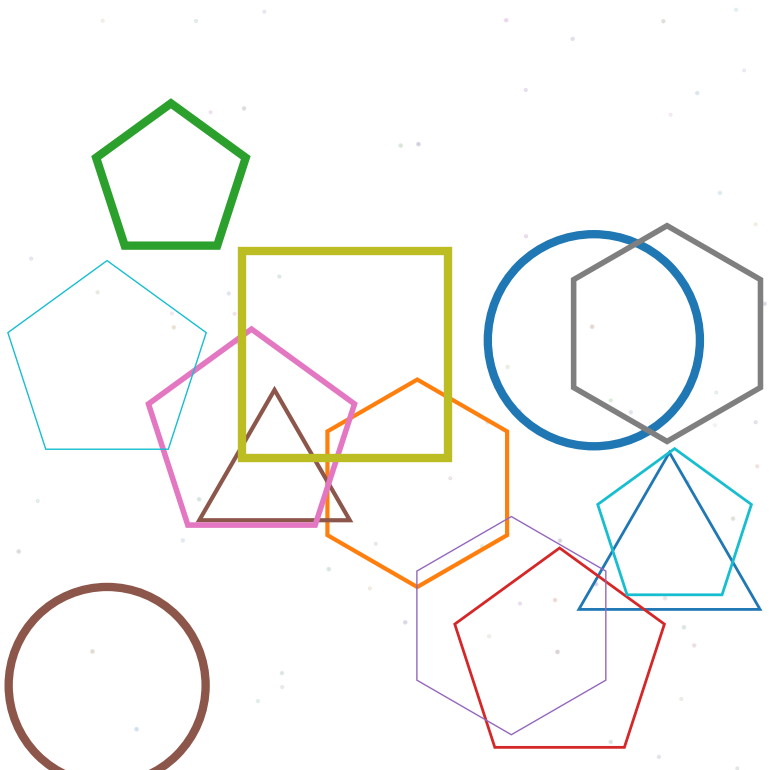[{"shape": "triangle", "thickness": 1, "radius": 0.68, "center": [0.869, 0.277]}, {"shape": "circle", "thickness": 3, "radius": 0.69, "center": [0.771, 0.558]}, {"shape": "hexagon", "thickness": 1.5, "radius": 0.67, "center": [0.542, 0.372]}, {"shape": "pentagon", "thickness": 3, "radius": 0.51, "center": [0.222, 0.764]}, {"shape": "pentagon", "thickness": 1, "radius": 0.72, "center": [0.727, 0.145]}, {"shape": "hexagon", "thickness": 0.5, "radius": 0.71, "center": [0.664, 0.187]}, {"shape": "triangle", "thickness": 1.5, "radius": 0.56, "center": [0.357, 0.381]}, {"shape": "circle", "thickness": 3, "radius": 0.64, "center": [0.139, 0.11]}, {"shape": "pentagon", "thickness": 2, "radius": 0.7, "center": [0.327, 0.432]}, {"shape": "hexagon", "thickness": 2, "radius": 0.7, "center": [0.866, 0.567]}, {"shape": "square", "thickness": 3, "radius": 0.67, "center": [0.448, 0.539]}, {"shape": "pentagon", "thickness": 0.5, "radius": 0.68, "center": [0.139, 0.526]}, {"shape": "pentagon", "thickness": 1, "radius": 0.52, "center": [0.876, 0.312]}]